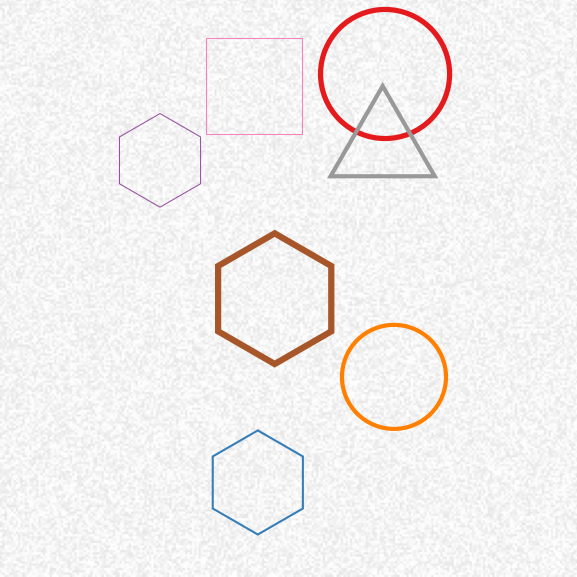[{"shape": "circle", "thickness": 2.5, "radius": 0.56, "center": [0.667, 0.871]}, {"shape": "hexagon", "thickness": 1, "radius": 0.45, "center": [0.446, 0.164]}, {"shape": "hexagon", "thickness": 0.5, "radius": 0.41, "center": [0.277, 0.721]}, {"shape": "circle", "thickness": 2, "radius": 0.45, "center": [0.682, 0.347]}, {"shape": "hexagon", "thickness": 3, "radius": 0.57, "center": [0.476, 0.482]}, {"shape": "square", "thickness": 0.5, "radius": 0.42, "center": [0.44, 0.85]}, {"shape": "triangle", "thickness": 2, "radius": 0.52, "center": [0.663, 0.746]}]